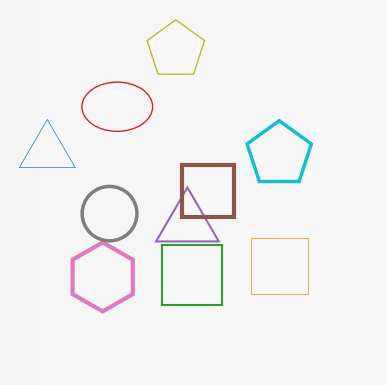[{"shape": "triangle", "thickness": 0.5, "radius": 0.42, "center": [0.122, 0.606]}, {"shape": "square", "thickness": 0.5, "radius": 0.36, "center": [0.721, 0.308]}, {"shape": "square", "thickness": 1.5, "radius": 0.39, "center": [0.495, 0.286]}, {"shape": "oval", "thickness": 1, "radius": 0.46, "center": [0.303, 0.723]}, {"shape": "triangle", "thickness": 1.5, "radius": 0.47, "center": [0.484, 0.42]}, {"shape": "square", "thickness": 3, "radius": 0.34, "center": [0.537, 0.504]}, {"shape": "hexagon", "thickness": 3, "radius": 0.45, "center": [0.265, 0.281]}, {"shape": "circle", "thickness": 2.5, "radius": 0.35, "center": [0.283, 0.445]}, {"shape": "pentagon", "thickness": 1, "radius": 0.39, "center": [0.454, 0.871]}, {"shape": "pentagon", "thickness": 2.5, "radius": 0.44, "center": [0.721, 0.599]}]